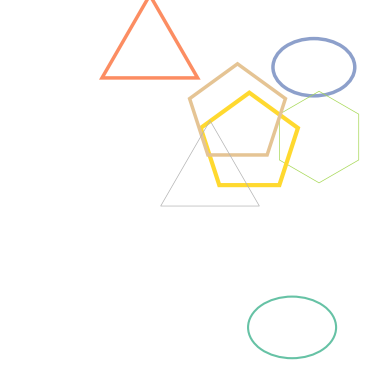[{"shape": "oval", "thickness": 1.5, "radius": 0.57, "center": [0.759, 0.15]}, {"shape": "triangle", "thickness": 2.5, "radius": 0.72, "center": [0.389, 0.869]}, {"shape": "oval", "thickness": 2.5, "radius": 0.53, "center": [0.815, 0.825]}, {"shape": "hexagon", "thickness": 0.5, "radius": 0.59, "center": [0.829, 0.644]}, {"shape": "pentagon", "thickness": 3, "radius": 0.66, "center": [0.648, 0.627]}, {"shape": "pentagon", "thickness": 2.5, "radius": 0.65, "center": [0.617, 0.703]}, {"shape": "triangle", "thickness": 0.5, "radius": 0.74, "center": [0.545, 0.539]}]